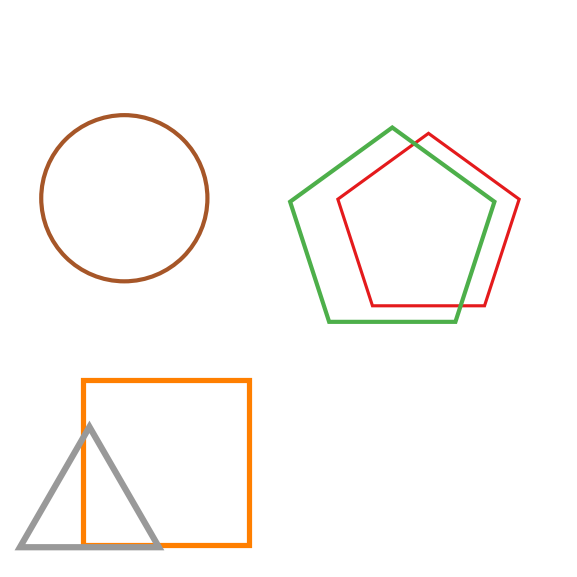[{"shape": "pentagon", "thickness": 1.5, "radius": 0.83, "center": [0.742, 0.603]}, {"shape": "pentagon", "thickness": 2, "radius": 0.93, "center": [0.679, 0.592]}, {"shape": "square", "thickness": 2.5, "radius": 0.72, "center": [0.288, 0.198]}, {"shape": "circle", "thickness": 2, "radius": 0.72, "center": [0.215, 0.656]}, {"shape": "triangle", "thickness": 3, "radius": 0.69, "center": [0.155, 0.121]}]